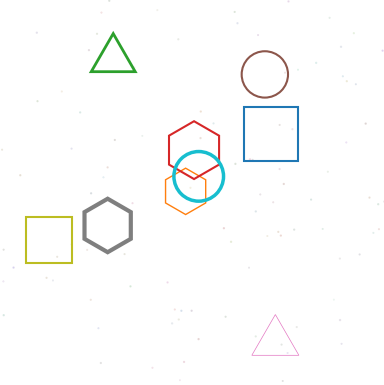[{"shape": "square", "thickness": 1.5, "radius": 0.35, "center": [0.704, 0.652]}, {"shape": "hexagon", "thickness": 1, "radius": 0.3, "center": [0.482, 0.503]}, {"shape": "triangle", "thickness": 2, "radius": 0.33, "center": [0.294, 0.847]}, {"shape": "hexagon", "thickness": 1.5, "radius": 0.38, "center": [0.504, 0.61]}, {"shape": "circle", "thickness": 1.5, "radius": 0.3, "center": [0.688, 0.807]}, {"shape": "triangle", "thickness": 0.5, "radius": 0.35, "center": [0.715, 0.112]}, {"shape": "hexagon", "thickness": 3, "radius": 0.35, "center": [0.28, 0.414]}, {"shape": "square", "thickness": 1.5, "radius": 0.3, "center": [0.128, 0.377]}, {"shape": "circle", "thickness": 2.5, "radius": 0.32, "center": [0.516, 0.542]}]